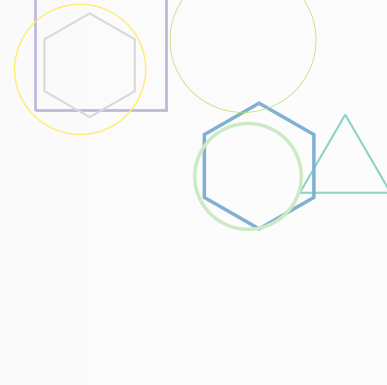[{"shape": "triangle", "thickness": 1.5, "radius": 0.68, "center": [0.891, 0.567]}, {"shape": "square", "thickness": 2, "radius": 0.85, "center": [0.259, 0.884]}, {"shape": "hexagon", "thickness": 2.5, "radius": 0.82, "center": [0.669, 0.569]}, {"shape": "circle", "thickness": 0.5, "radius": 0.94, "center": [0.627, 0.896]}, {"shape": "hexagon", "thickness": 1.5, "radius": 0.67, "center": [0.231, 0.831]}, {"shape": "circle", "thickness": 2.5, "radius": 0.69, "center": [0.64, 0.542]}, {"shape": "circle", "thickness": 1, "radius": 0.85, "center": [0.207, 0.82]}]